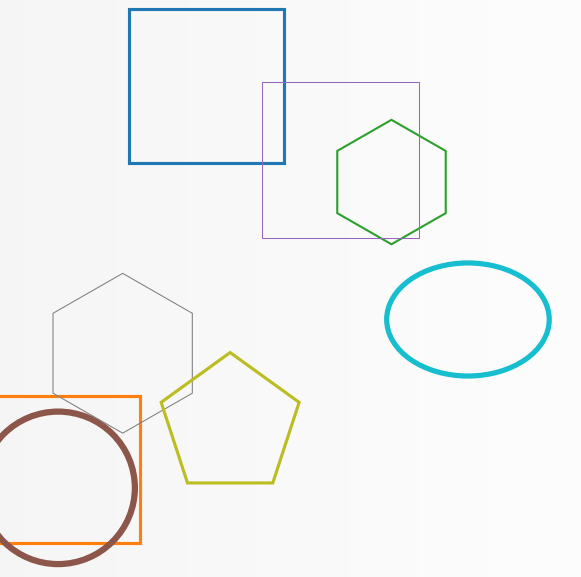[{"shape": "square", "thickness": 1.5, "radius": 0.67, "center": [0.355, 0.85]}, {"shape": "square", "thickness": 1.5, "radius": 0.63, "center": [0.113, 0.186]}, {"shape": "hexagon", "thickness": 1, "radius": 0.54, "center": [0.674, 0.684]}, {"shape": "square", "thickness": 0.5, "radius": 0.68, "center": [0.586, 0.722]}, {"shape": "circle", "thickness": 3, "radius": 0.66, "center": [0.1, 0.154]}, {"shape": "hexagon", "thickness": 0.5, "radius": 0.69, "center": [0.211, 0.387]}, {"shape": "pentagon", "thickness": 1.5, "radius": 0.62, "center": [0.396, 0.264]}, {"shape": "oval", "thickness": 2.5, "radius": 0.7, "center": [0.805, 0.446]}]